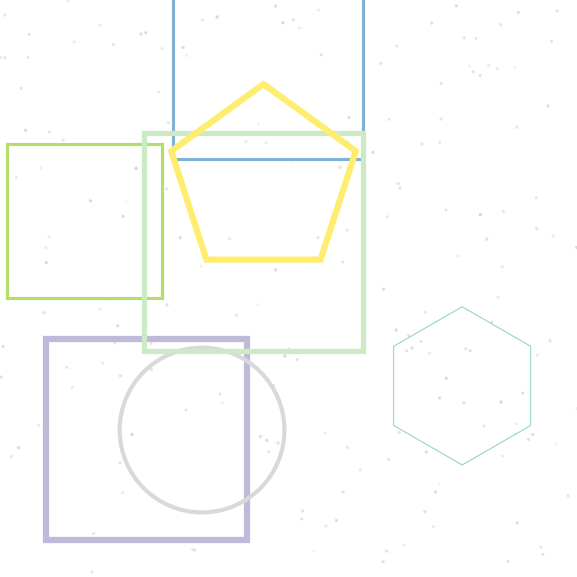[{"shape": "hexagon", "thickness": 0.5, "radius": 0.69, "center": [0.8, 0.331]}, {"shape": "square", "thickness": 3, "radius": 0.87, "center": [0.254, 0.238]}, {"shape": "square", "thickness": 1.5, "radius": 0.82, "center": [0.464, 0.888]}, {"shape": "square", "thickness": 1.5, "radius": 0.67, "center": [0.146, 0.617]}, {"shape": "circle", "thickness": 2, "radius": 0.71, "center": [0.35, 0.254]}, {"shape": "square", "thickness": 2.5, "radius": 0.95, "center": [0.439, 0.58]}, {"shape": "pentagon", "thickness": 3, "radius": 0.84, "center": [0.456, 0.686]}]